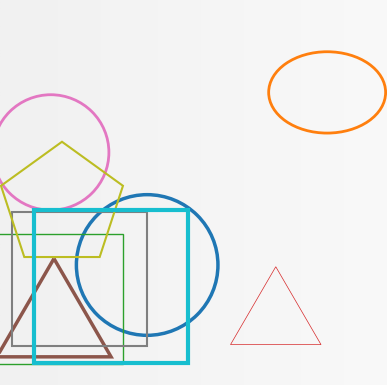[{"shape": "circle", "thickness": 2.5, "radius": 0.91, "center": [0.38, 0.312]}, {"shape": "oval", "thickness": 2, "radius": 0.75, "center": [0.844, 0.76]}, {"shape": "square", "thickness": 1, "radius": 0.84, "center": [0.149, 0.223]}, {"shape": "triangle", "thickness": 0.5, "radius": 0.67, "center": [0.712, 0.172]}, {"shape": "triangle", "thickness": 2.5, "radius": 0.85, "center": [0.139, 0.158]}, {"shape": "circle", "thickness": 2, "radius": 0.75, "center": [0.131, 0.604]}, {"shape": "square", "thickness": 1.5, "radius": 0.87, "center": [0.206, 0.275]}, {"shape": "pentagon", "thickness": 1.5, "radius": 0.83, "center": [0.16, 0.466]}, {"shape": "square", "thickness": 3, "radius": 1.0, "center": [0.287, 0.256]}]